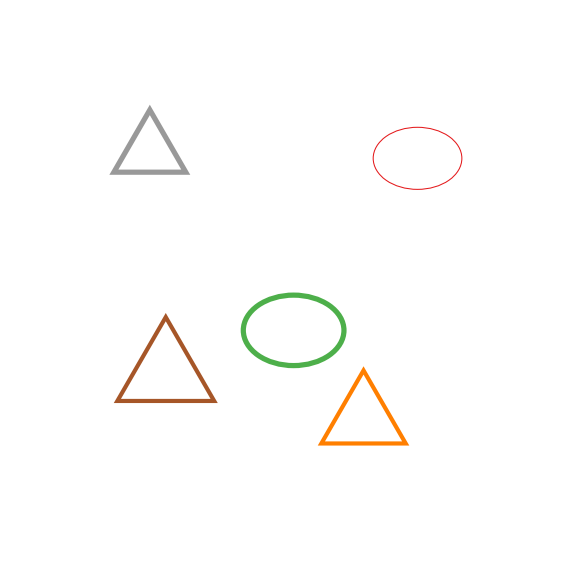[{"shape": "oval", "thickness": 0.5, "radius": 0.38, "center": [0.723, 0.725]}, {"shape": "oval", "thickness": 2.5, "radius": 0.44, "center": [0.508, 0.427]}, {"shape": "triangle", "thickness": 2, "radius": 0.42, "center": [0.629, 0.273]}, {"shape": "triangle", "thickness": 2, "radius": 0.48, "center": [0.287, 0.353]}, {"shape": "triangle", "thickness": 2.5, "radius": 0.36, "center": [0.259, 0.737]}]